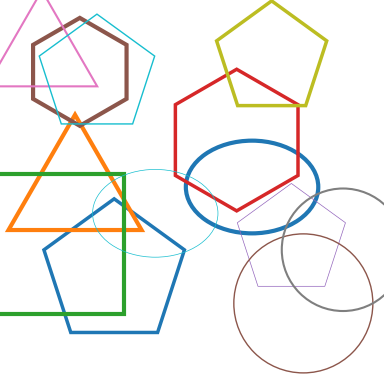[{"shape": "oval", "thickness": 3, "radius": 0.86, "center": [0.655, 0.514]}, {"shape": "pentagon", "thickness": 2.5, "radius": 0.96, "center": [0.297, 0.292]}, {"shape": "triangle", "thickness": 3, "radius": 1.0, "center": [0.195, 0.502]}, {"shape": "square", "thickness": 3, "radius": 0.91, "center": [0.141, 0.366]}, {"shape": "hexagon", "thickness": 2.5, "radius": 0.92, "center": [0.615, 0.636]}, {"shape": "pentagon", "thickness": 0.5, "radius": 0.74, "center": [0.757, 0.376]}, {"shape": "circle", "thickness": 1, "radius": 0.9, "center": [0.788, 0.212]}, {"shape": "hexagon", "thickness": 3, "radius": 0.7, "center": [0.207, 0.813]}, {"shape": "triangle", "thickness": 1.5, "radius": 0.83, "center": [0.109, 0.859]}, {"shape": "circle", "thickness": 1.5, "radius": 0.8, "center": [0.891, 0.351]}, {"shape": "pentagon", "thickness": 2.5, "radius": 0.75, "center": [0.706, 0.847]}, {"shape": "oval", "thickness": 0.5, "radius": 0.81, "center": [0.403, 0.446]}, {"shape": "pentagon", "thickness": 1, "radius": 0.79, "center": [0.252, 0.806]}]